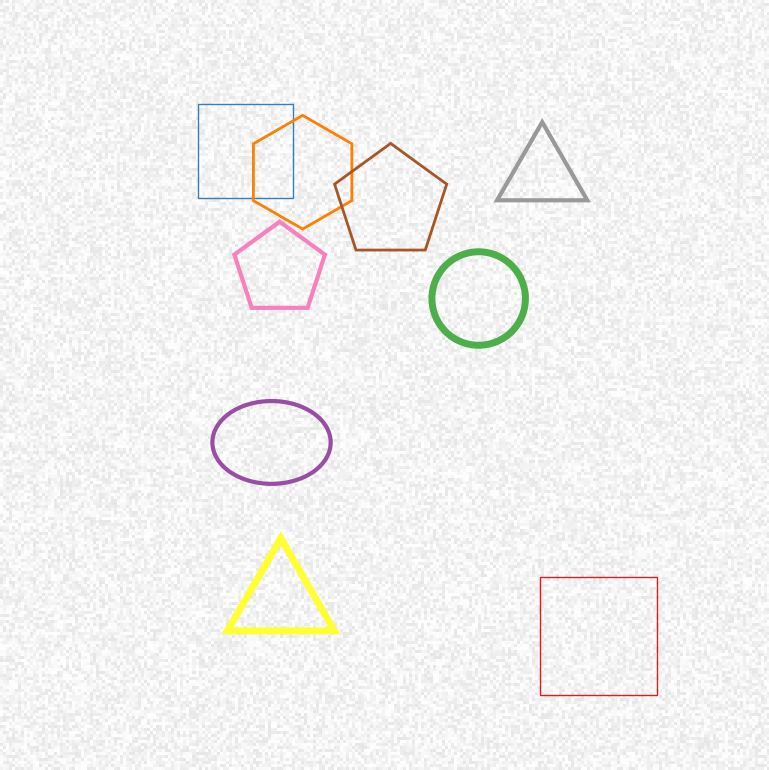[{"shape": "square", "thickness": 0.5, "radius": 0.38, "center": [0.777, 0.174]}, {"shape": "square", "thickness": 0.5, "radius": 0.31, "center": [0.319, 0.804]}, {"shape": "circle", "thickness": 2.5, "radius": 0.3, "center": [0.622, 0.612]}, {"shape": "oval", "thickness": 1.5, "radius": 0.38, "center": [0.353, 0.425]}, {"shape": "hexagon", "thickness": 1, "radius": 0.37, "center": [0.393, 0.776]}, {"shape": "triangle", "thickness": 2.5, "radius": 0.4, "center": [0.365, 0.221]}, {"shape": "pentagon", "thickness": 1, "radius": 0.38, "center": [0.507, 0.737]}, {"shape": "pentagon", "thickness": 1.5, "radius": 0.31, "center": [0.363, 0.65]}, {"shape": "triangle", "thickness": 1.5, "radius": 0.34, "center": [0.704, 0.774]}]